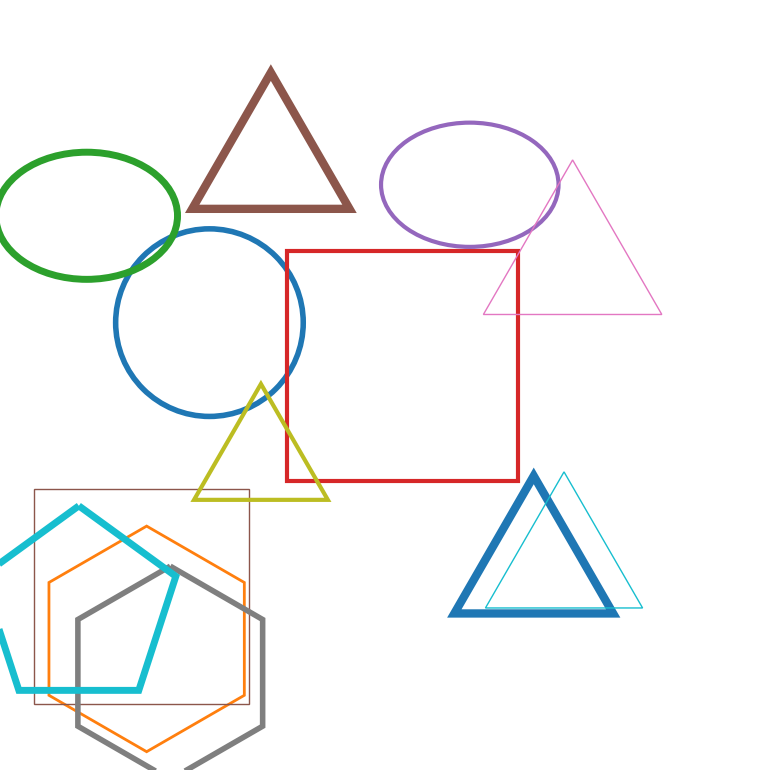[{"shape": "triangle", "thickness": 3, "radius": 0.6, "center": [0.693, 0.263]}, {"shape": "circle", "thickness": 2, "radius": 0.61, "center": [0.272, 0.581]}, {"shape": "hexagon", "thickness": 1, "radius": 0.73, "center": [0.19, 0.17]}, {"shape": "oval", "thickness": 2.5, "radius": 0.59, "center": [0.113, 0.72]}, {"shape": "square", "thickness": 1.5, "radius": 0.75, "center": [0.523, 0.525]}, {"shape": "oval", "thickness": 1.5, "radius": 0.58, "center": [0.61, 0.76]}, {"shape": "triangle", "thickness": 3, "radius": 0.59, "center": [0.352, 0.788]}, {"shape": "square", "thickness": 0.5, "radius": 0.7, "center": [0.184, 0.225]}, {"shape": "triangle", "thickness": 0.5, "radius": 0.67, "center": [0.744, 0.658]}, {"shape": "hexagon", "thickness": 2, "radius": 0.69, "center": [0.221, 0.126]}, {"shape": "triangle", "thickness": 1.5, "radius": 0.5, "center": [0.339, 0.401]}, {"shape": "pentagon", "thickness": 2.5, "radius": 0.66, "center": [0.102, 0.211]}, {"shape": "triangle", "thickness": 0.5, "radius": 0.59, "center": [0.733, 0.269]}]